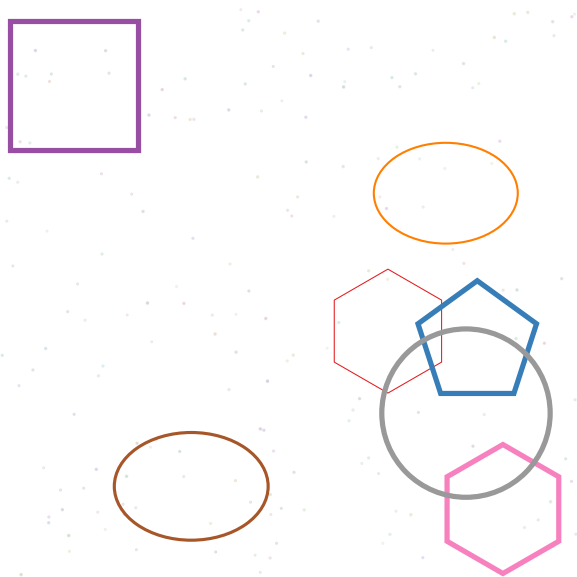[{"shape": "hexagon", "thickness": 0.5, "radius": 0.54, "center": [0.672, 0.426]}, {"shape": "pentagon", "thickness": 2.5, "radius": 0.54, "center": [0.826, 0.405]}, {"shape": "square", "thickness": 2.5, "radius": 0.55, "center": [0.128, 0.851]}, {"shape": "oval", "thickness": 1, "radius": 0.62, "center": [0.772, 0.665]}, {"shape": "oval", "thickness": 1.5, "radius": 0.67, "center": [0.331, 0.157]}, {"shape": "hexagon", "thickness": 2.5, "radius": 0.56, "center": [0.871, 0.118]}, {"shape": "circle", "thickness": 2.5, "radius": 0.73, "center": [0.807, 0.284]}]